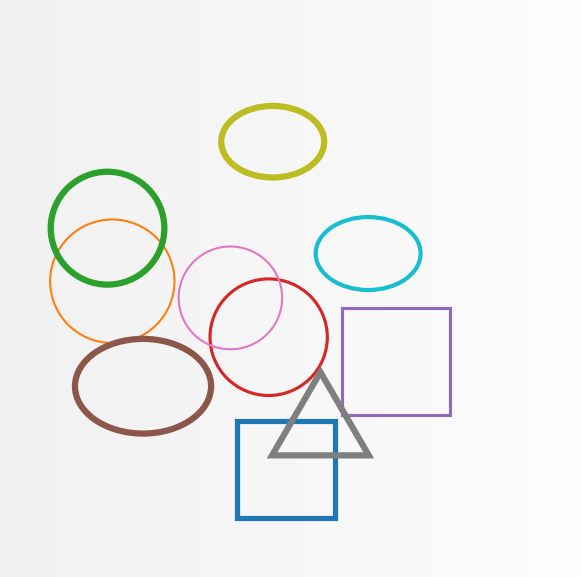[{"shape": "square", "thickness": 2.5, "radius": 0.42, "center": [0.492, 0.186]}, {"shape": "circle", "thickness": 1, "radius": 0.53, "center": [0.193, 0.512]}, {"shape": "circle", "thickness": 3, "radius": 0.49, "center": [0.185, 0.604]}, {"shape": "circle", "thickness": 1.5, "radius": 0.5, "center": [0.462, 0.415]}, {"shape": "square", "thickness": 1.5, "radius": 0.46, "center": [0.682, 0.373]}, {"shape": "oval", "thickness": 3, "radius": 0.59, "center": [0.246, 0.33]}, {"shape": "circle", "thickness": 1, "radius": 0.45, "center": [0.396, 0.483]}, {"shape": "triangle", "thickness": 3, "radius": 0.48, "center": [0.551, 0.259]}, {"shape": "oval", "thickness": 3, "radius": 0.44, "center": [0.469, 0.754]}, {"shape": "oval", "thickness": 2, "radius": 0.45, "center": [0.633, 0.56]}]